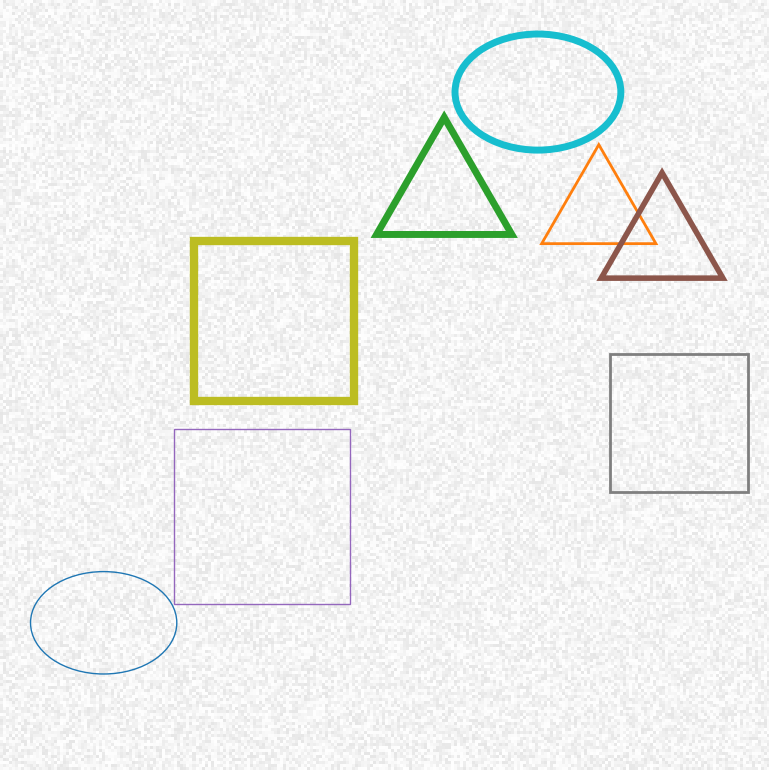[{"shape": "oval", "thickness": 0.5, "radius": 0.47, "center": [0.135, 0.191]}, {"shape": "triangle", "thickness": 1, "radius": 0.43, "center": [0.778, 0.726]}, {"shape": "triangle", "thickness": 2.5, "radius": 0.51, "center": [0.577, 0.746]}, {"shape": "square", "thickness": 0.5, "radius": 0.57, "center": [0.34, 0.329]}, {"shape": "triangle", "thickness": 2, "radius": 0.46, "center": [0.86, 0.684]}, {"shape": "square", "thickness": 1, "radius": 0.45, "center": [0.882, 0.451]}, {"shape": "square", "thickness": 3, "radius": 0.52, "center": [0.356, 0.583]}, {"shape": "oval", "thickness": 2.5, "radius": 0.54, "center": [0.699, 0.88]}]